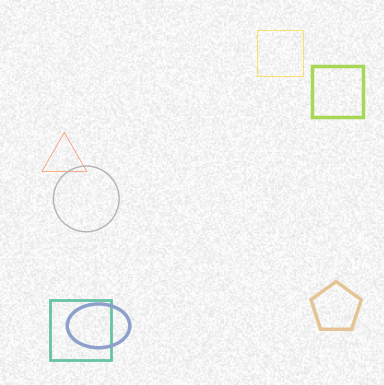[{"shape": "square", "thickness": 2, "radius": 0.39, "center": [0.209, 0.143]}, {"shape": "triangle", "thickness": 0.5, "radius": 0.34, "center": [0.167, 0.588]}, {"shape": "oval", "thickness": 2.5, "radius": 0.41, "center": [0.256, 0.154]}, {"shape": "square", "thickness": 2.5, "radius": 0.33, "center": [0.877, 0.763]}, {"shape": "square", "thickness": 0.5, "radius": 0.3, "center": [0.728, 0.863]}, {"shape": "pentagon", "thickness": 2.5, "radius": 0.34, "center": [0.873, 0.2]}, {"shape": "circle", "thickness": 1, "radius": 0.43, "center": [0.224, 0.483]}]